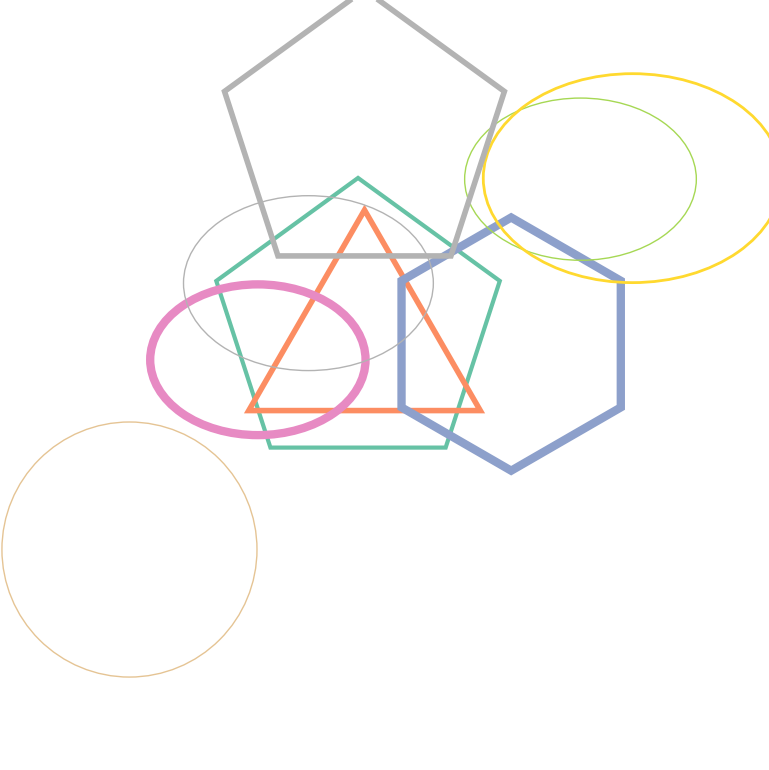[{"shape": "pentagon", "thickness": 1.5, "radius": 0.97, "center": [0.465, 0.575]}, {"shape": "triangle", "thickness": 2, "radius": 0.87, "center": [0.473, 0.554]}, {"shape": "hexagon", "thickness": 3, "radius": 0.82, "center": [0.664, 0.553]}, {"shape": "oval", "thickness": 3, "radius": 0.7, "center": [0.335, 0.533]}, {"shape": "oval", "thickness": 0.5, "radius": 0.75, "center": [0.754, 0.767]}, {"shape": "oval", "thickness": 1, "radius": 0.97, "center": [0.821, 0.769]}, {"shape": "circle", "thickness": 0.5, "radius": 0.83, "center": [0.168, 0.286]}, {"shape": "oval", "thickness": 0.5, "radius": 0.81, "center": [0.401, 0.632]}, {"shape": "pentagon", "thickness": 2, "radius": 0.96, "center": [0.473, 0.822]}]